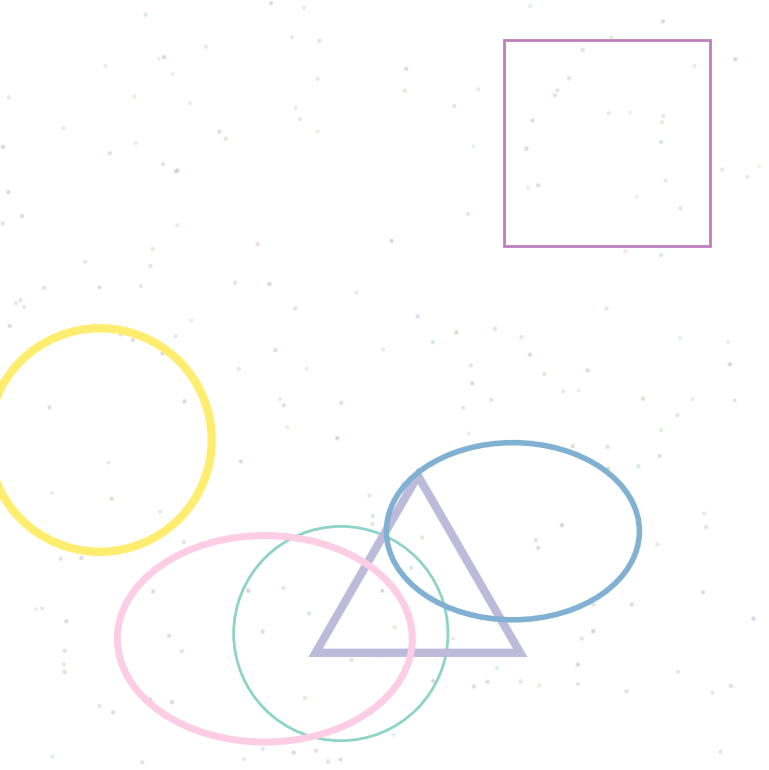[{"shape": "circle", "thickness": 1, "radius": 0.7, "center": [0.443, 0.177]}, {"shape": "triangle", "thickness": 3, "radius": 0.77, "center": [0.543, 0.229]}, {"shape": "oval", "thickness": 2, "radius": 0.82, "center": [0.666, 0.31]}, {"shape": "oval", "thickness": 2.5, "radius": 0.96, "center": [0.344, 0.17]}, {"shape": "square", "thickness": 1, "radius": 0.67, "center": [0.788, 0.814]}, {"shape": "circle", "thickness": 3, "radius": 0.73, "center": [0.13, 0.429]}]